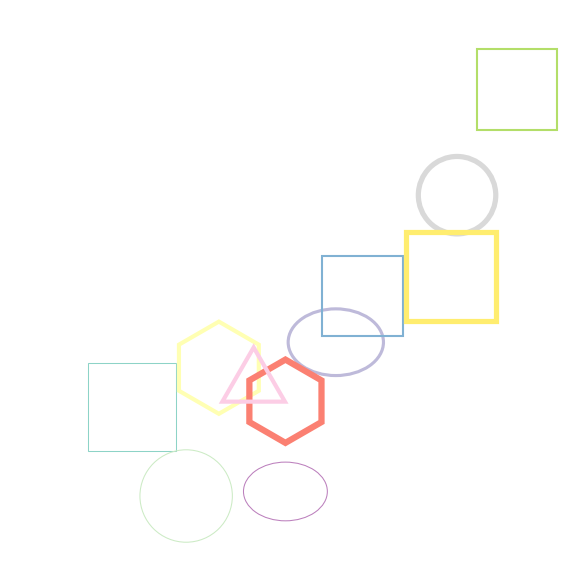[{"shape": "square", "thickness": 0.5, "radius": 0.38, "center": [0.229, 0.295]}, {"shape": "hexagon", "thickness": 2, "radius": 0.4, "center": [0.379, 0.362]}, {"shape": "oval", "thickness": 1.5, "radius": 0.41, "center": [0.581, 0.407]}, {"shape": "hexagon", "thickness": 3, "radius": 0.36, "center": [0.494, 0.304]}, {"shape": "square", "thickness": 1, "radius": 0.35, "center": [0.628, 0.486]}, {"shape": "square", "thickness": 1, "radius": 0.35, "center": [0.895, 0.844]}, {"shape": "triangle", "thickness": 2, "radius": 0.31, "center": [0.439, 0.335]}, {"shape": "circle", "thickness": 2.5, "radius": 0.34, "center": [0.791, 0.661]}, {"shape": "oval", "thickness": 0.5, "radius": 0.36, "center": [0.494, 0.148]}, {"shape": "circle", "thickness": 0.5, "radius": 0.4, "center": [0.322, 0.14]}, {"shape": "square", "thickness": 2.5, "radius": 0.39, "center": [0.781, 0.52]}]